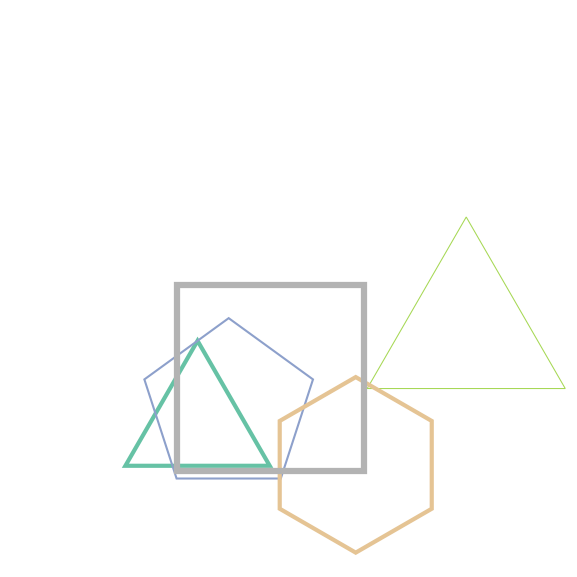[{"shape": "triangle", "thickness": 2, "radius": 0.72, "center": [0.342, 0.265]}, {"shape": "pentagon", "thickness": 1, "radius": 0.77, "center": [0.396, 0.295]}, {"shape": "triangle", "thickness": 0.5, "radius": 0.99, "center": [0.807, 0.425]}, {"shape": "hexagon", "thickness": 2, "radius": 0.76, "center": [0.616, 0.194]}, {"shape": "square", "thickness": 3, "radius": 0.81, "center": [0.469, 0.344]}]